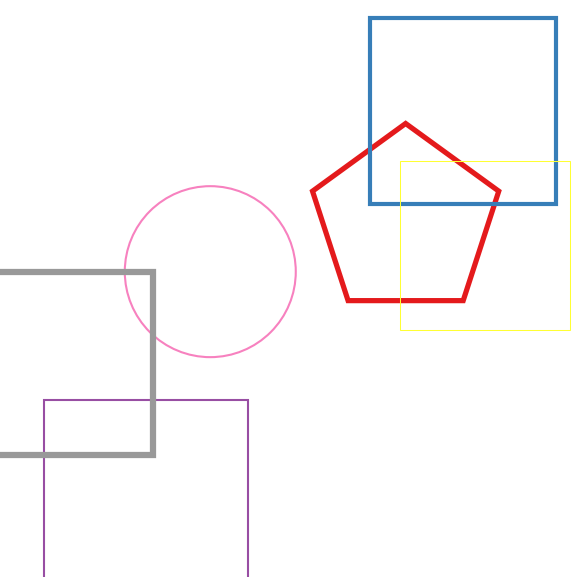[{"shape": "pentagon", "thickness": 2.5, "radius": 0.85, "center": [0.702, 0.616]}, {"shape": "square", "thickness": 2, "radius": 0.81, "center": [0.802, 0.807]}, {"shape": "square", "thickness": 1, "radius": 0.88, "center": [0.253, 0.13]}, {"shape": "square", "thickness": 0.5, "radius": 0.73, "center": [0.84, 0.574]}, {"shape": "circle", "thickness": 1, "radius": 0.74, "center": [0.364, 0.529]}, {"shape": "square", "thickness": 3, "radius": 0.79, "center": [0.106, 0.369]}]